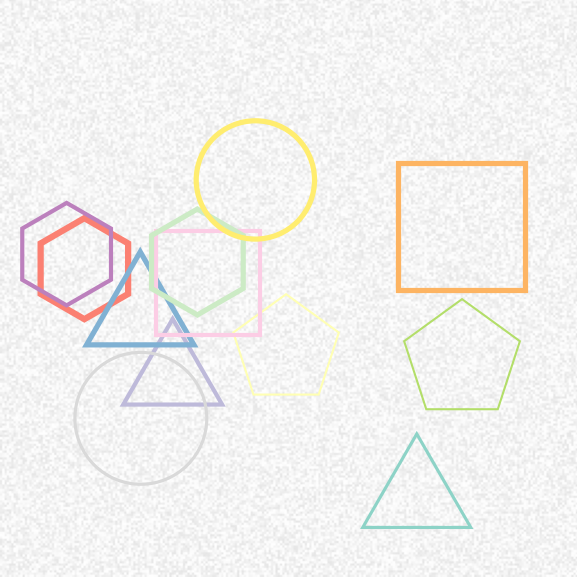[{"shape": "triangle", "thickness": 1.5, "radius": 0.54, "center": [0.722, 0.14]}, {"shape": "pentagon", "thickness": 1, "radius": 0.48, "center": [0.495, 0.394]}, {"shape": "triangle", "thickness": 2, "radius": 0.49, "center": [0.299, 0.348]}, {"shape": "hexagon", "thickness": 3, "radius": 0.44, "center": [0.146, 0.534]}, {"shape": "triangle", "thickness": 2.5, "radius": 0.54, "center": [0.243, 0.456]}, {"shape": "square", "thickness": 2.5, "radius": 0.55, "center": [0.8, 0.607]}, {"shape": "pentagon", "thickness": 1, "radius": 0.53, "center": [0.8, 0.376]}, {"shape": "square", "thickness": 2, "radius": 0.45, "center": [0.36, 0.509]}, {"shape": "circle", "thickness": 1.5, "radius": 0.57, "center": [0.244, 0.275]}, {"shape": "hexagon", "thickness": 2, "radius": 0.44, "center": [0.115, 0.559]}, {"shape": "hexagon", "thickness": 2.5, "radius": 0.46, "center": [0.342, 0.545]}, {"shape": "circle", "thickness": 2.5, "radius": 0.51, "center": [0.442, 0.688]}]